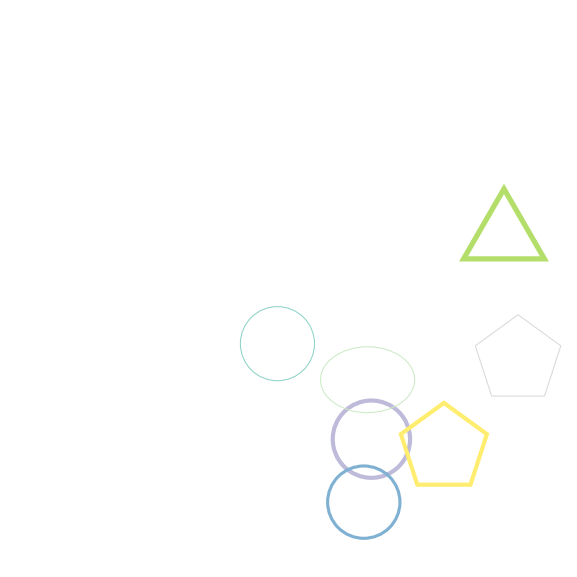[{"shape": "circle", "thickness": 0.5, "radius": 0.32, "center": [0.48, 0.404]}, {"shape": "circle", "thickness": 2, "radius": 0.33, "center": [0.643, 0.239]}, {"shape": "circle", "thickness": 1.5, "radius": 0.31, "center": [0.63, 0.13]}, {"shape": "triangle", "thickness": 2.5, "radius": 0.4, "center": [0.873, 0.591]}, {"shape": "pentagon", "thickness": 0.5, "radius": 0.39, "center": [0.897, 0.376]}, {"shape": "oval", "thickness": 0.5, "radius": 0.41, "center": [0.637, 0.342]}, {"shape": "pentagon", "thickness": 2, "radius": 0.39, "center": [0.769, 0.223]}]